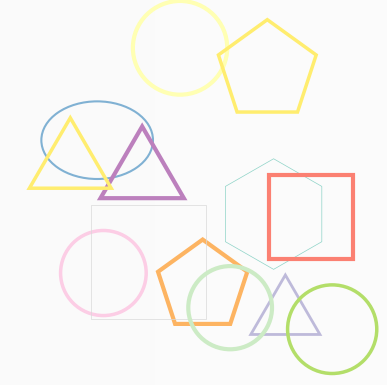[{"shape": "hexagon", "thickness": 0.5, "radius": 0.72, "center": [0.706, 0.444]}, {"shape": "circle", "thickness": 3, "radius": 0.61, "center": [0.465, 0.876]}, {"shape": "triangle", "thickness": 2, "radius": 0.52, "center": [0.736, 0.183]}, {"shape": "square", "thickness": 3, "radius": 0.54, "center": [0.803, 0.436]}, {"shape": "oval", "thickness": 1.5, "radius": 0.72, "center": [0.251, 0.636]}, {"shape": "pentagon", "thickness": 3, "radius": 0.61, "center": [0.523, 0.257]}, {"shape": "circle", "thickness": 2.5, "radius": 0.58, "center": [0.857, 0.145]}, {"shape": "circle", "thickness": 2.5, "radius": 0.55, "center": [0.267, 0.291]}, {"shape": "square", "thickness": 0.5, "radius": 0.74, "center": [0.383, 0.32]}, {"shape": "triangle", "thickness": 3, "radius": 0.62, "center": [0.367, 0.547]}, {"shape": "circle", "thickness": 3, "radius": 0.54, "center": [0.594, 0.201]}, {"shape": "pentagon", "thickness": 2.5, "radius": 0.66, "center": [0.69, 0.816]}, {"shape": "triangle", "thickness": 2.5, "radius": 0.61, "center": [0.181, 0.572]}]